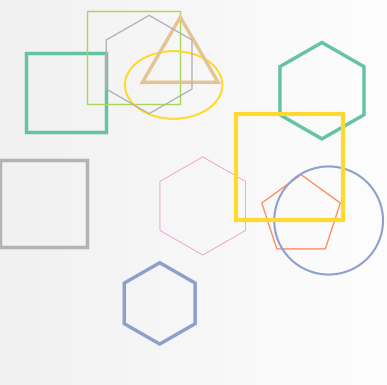[{"shape": "hexagon", "thickness": 2.5, "radius": 0.63, "center": [0.831, 0.764]}, {"shape": "square", "thickness": 2.5, "radius": 0.52, "center": [0.171, 0.759]}, {"shape": "pentagon", "thickness": 1, "radius": 0.53, "center": [0.777, 0.44]}, {"shape": "hexagon", "thickness": 2.5, "radius": 0.53, "center": [0.412, 0.212]}, {"shape": "circle", "thickness": 1.5, "radius": 0.7, "center": [0.848, 0.427]}, {"shape": "hexagon", "thickness": 0.5, "radius": 0.64, "center": [0.523, 0.465]}, {"shape": "square", "thickness": 1, "radius": 0.61, "center": [0.344, 0.852]}, {"shape": "oval", "thickness": 1.5, "radius": 0.63, "center": [0.448, 0.779]}, {"shape": "square", "thickness": 3, "radius": 0.69, "center": [0.748, 0.565]}, {"shape": "triangle", "thickness": 2.5, "radius": 0.56, "center": [0.465, 0.843]}, {"shape": "hexagon", "thickness": 1, "radius": 0.64, "center": [0.385, 0.832]}, {"shape": "square", "thickness": 2.5, "radius": 0.57, "center": [0.112, 0.471]}]